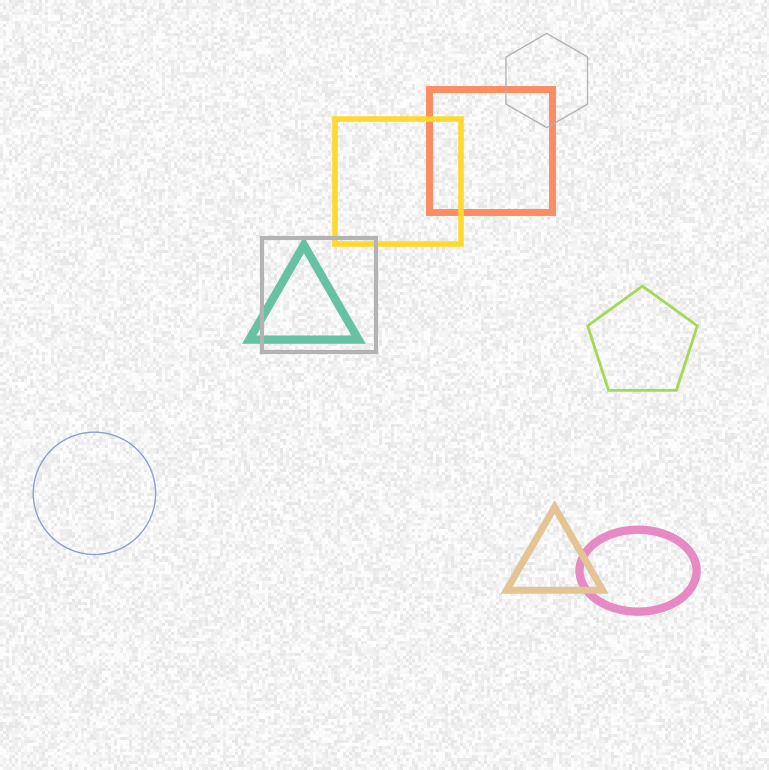[{"shape": "triangle", "thickness": 3, "radius": 0.41, "center": [0.395, 0.6]}, {"shape": "square", "thickness": 2.5, "radius": 0.4, "center": [0.637, 0.804]}, {"shape": "circle", "thickness": 0.5, "radius": 0.4, "center": [0.123, 0.359]}, {"shape": "oval", "thickness": 3, "radius": 0.38, "center": [0.829, 0.259]}, {"shape": "pentagon", "thickness": 1, "radius": 0.37, "center": [0.834, 0.554]}, {"shape": "square", "thickness": 2, "radius": 0.41, "center": [0.517, 0.764]}, {"shape": "triangle", "thickness": 2.5, "radius": 0.36, "center": [0.72, 0.269]}, {"shape": "hexagon", "thickness": 0.5, "radius": 0.31, "center": [0.71, 0.895]}, {"shape": "square", "thickness": 1.5, "radius": 0.37, "center": [0.414, 0.617]}]